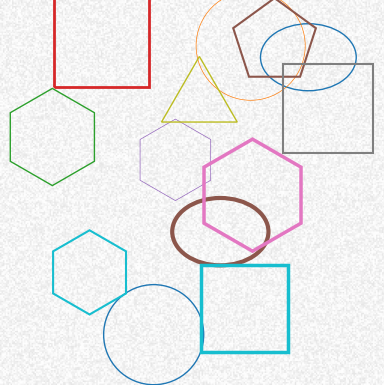[{"shape": "circle", "thickness": 1, "radius": 0.65, "center": [0.399, 0.131]}, {"shape": "oval", "thickness": 1, "radius": 0.62, "center": [0.801, 0.851]}, {"shape": "circle", "thickness": 0.5, "radius": 0.71, "center": [0.651, 0.881]}, {"shape": "hexagon", "thickness": 1, "radius": 0.63, "center": [0.136, 0.644]}, {"shape": "square", "thickness": 2, "radius": 0.62, "center": [0.263, 0.899]}, {"shape": "hexagon", "thickness": 0.5, "radius": 0.53, "center": [0.456, 0.585]}, {"shape": "oval", "thickness": 3, "radius": 0.62, "center": [0.572, 0.398]}, {"shape": "pentagon", "thickness": 1.5, "radius": 0.56, "center": [0.713, 0.892]}, {"shape": "hexagon", "thickness": 2.5, "radius": 0.73, "center": [0.656, 0.493]}, {"shape": "square", "thickness": 1.5, "radius": 0.58, "center": [0.851, 0.719]}, {"shape": "triangle", "thickness": 1, "radius": 0.57, "center": [0.518, 0.74]}, {"shape": "hexagon", "thickness": 1.5, "radius": 0.55, "center": [0.233, 0.293]}, {"shape": "square", "thickness": 2.5, "radius": 0.57, "center": [0.635, 0.199]}]